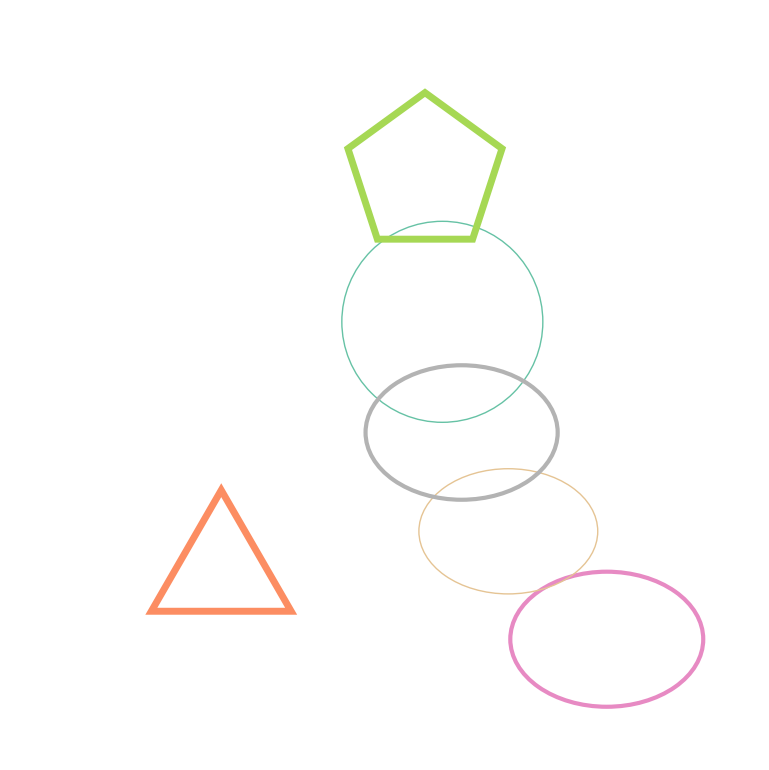[{"shape": "circle", "thickness": 0.5, "radius": 0.65, "center": [0.574, 0.582]}, {"shape": "triangle", "thickness": 2.5, "radius": 0.52, "center": [0.287, 0.259]}, {"shape": "oval", "thickness": 1.5, "radius": 0.63, "center": [0.788, 0.17]}, {"shape": "pentagon", "thickness": 2.5, "radius": 0.53, "center": [0.552, 0.774]}, {"shape": "oval", "thickness": 0.5, "radius": 0.58, "center": [0.66, 0.31]}, {"shape": "oval", "thickness": 1.5, "radius": 0.62, "center": [0.6, 0.438]}]